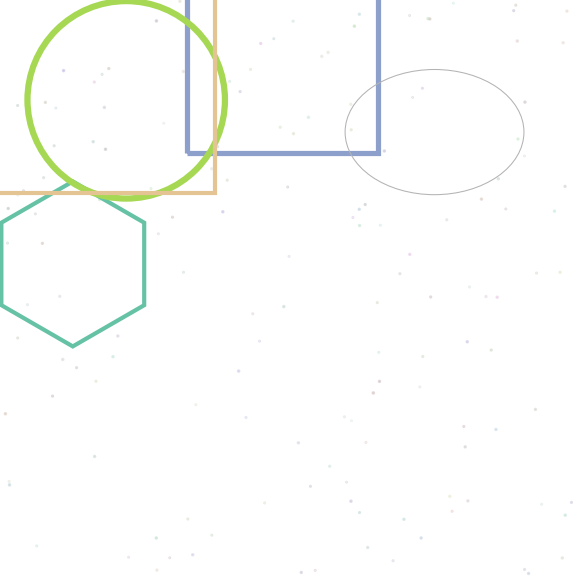[{"shape": "hexagon", "thickness": 2, "radius": 0.71, "center": [0.126, 0.542]}, {"shape": "square", "thickness": 2.5, "radius": 0.83, "center": [0.49, 0.9]}, {"shape": "circle", "thickness": 3, "radius": 0.85, "center": [0.219, 0.826]}, {"shape": "square", "thickness": 2, "radius": 0.97, "center": [0.18, 0.858]}, {"shape": "oval", "thickness": 0.5, "radius": 0.77, "center": [0.752, 0.77]}]